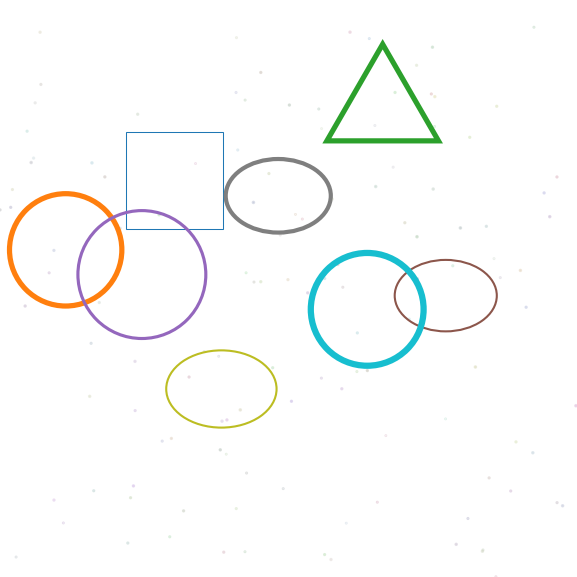[{"shape": "square", "thickness": 0.5, "radius": 0.42, "center": [0.302, 0.687]}, {"shape": "circle", "thickness": 2.5, "radius": 0.49, "center": [0.114, 0.566]}, {"shape": "triangle", "thickness": 2.5, "radius": 0.56, "center": [0.663, 0.811]}, {"shape": "circle", "thickness": 1.5, "radius": 0.55, "center": [0.246, 0.524]}, {"shape": "oval", "thickness": 1, "radius": 0.44, "center": [0.772, 0.487]}, {"shape": "oval", "thickness": 2, "radius": 0.45, "center": [0.482, 0.66]}, {"shape": "oval", "thickness": 1, "radius": 0.48, "center": [0.383, 0.326]}, {"shape": "circle", "thickness": 3, "radius": 0.49, "center": [0.636, 0.463]}]